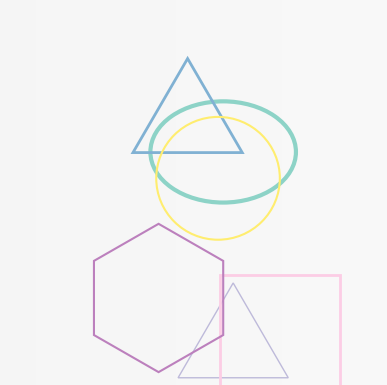[{"shape": "oval", "thickness": 3, "radius": 0.94, "center": [0.576, 0.605]}, {"shape": "triangle", "thickness": 1, "radius": 0.82, "center": [0.602, 0.101]}, {"shape": "triangle", "thickness": 2, "radius": 0.81, "center": [0.484, 0.685]}, {"shape": "square", "thickness": 2, "radius": 0.77, "center": [0.723, 0.132]}, {"shape": "hexagon", "thickness": 1.5, "radius": 0.96, "center": [0.409, 0.226]}, {"shape": "circle", "thickness": 1.5, "radius": 0.8, "center": [0.563, 0.537]}]